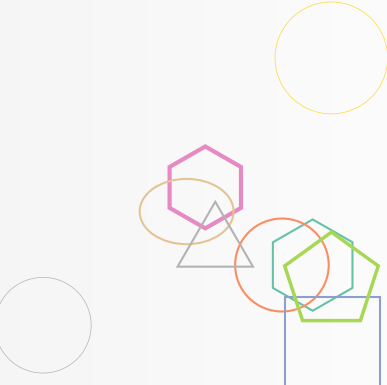[{"shape": "hexagon", "thickness": 1.5, "radius": 0.59, "center": [0.807, 0.311]}, {"shape": "circle", "thickness": 1.5, "radius": 0.6, "center": [0.728, 0.312]}, {"shape": "square", "thickness": 1.5, "radius": 0.61, "center": [0.858, 0.107]}, {"shape": "hexagon", "thickness": 3, "radius": 0.53, "center": [0.53, 0.513]}, {"shape": "pentagon", "thickness": 2.5, "radius": 0.63, "center": [0.855, 0.27]}, {"shape": "circle", "thickness": 0.5, "radius": 0.73, "center": [0.855, 0.85]}, {"shape": "oval", "thickness": 1.5, "radius": 0.61, "center": [0.482, 0.451]}, {"shape": "circle", "thickness": 0.5, "radius": 0.62, "center": [0.111, 0.155]}, {"shape": "triangle", "thickness": 1.5, "radius": 0.56, "center": [0.556, 0.364]}]